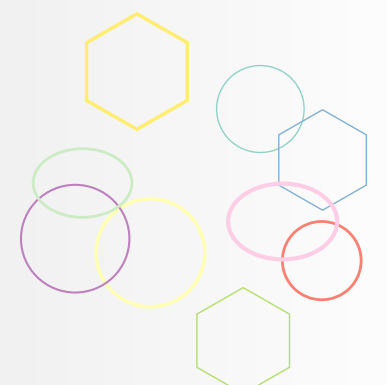[{"shape": "circle", "thickness": 1, "radius": 0.56, "center": [0.672, 0.717]}, {"shape": "circle", "thickness": 2.5, "radius": 0.7, "center": [0.388, 0.343]}, {"shape": "circle", "thickness": 2, "radius": 0.51, "center": [0.83, 0.323]}, {"shape": "hexagon", "thickness": 1, "radius": 0.65, "center": [0.832, 0.585]}, {"shape": "hexagon", "thickness": 1, "radius": 0.69, "center": [0.628, 0.115]}, {"shape": "oval", "thickness": 3, "radius": 0.7, "center": [0.729, 0.425]}, {"shape": "circle", "thickness": 1.5, "radius": 0.7, "center": [0.194, 0.38]}, {"shape": "oval", "thickness": 2, "radius": 0.64, "center": [0.213, 0.525]}, {"shape": "hexagon", "thickness": 2.5, "radius": 0.75, "center": [0.353, 0.814]}]